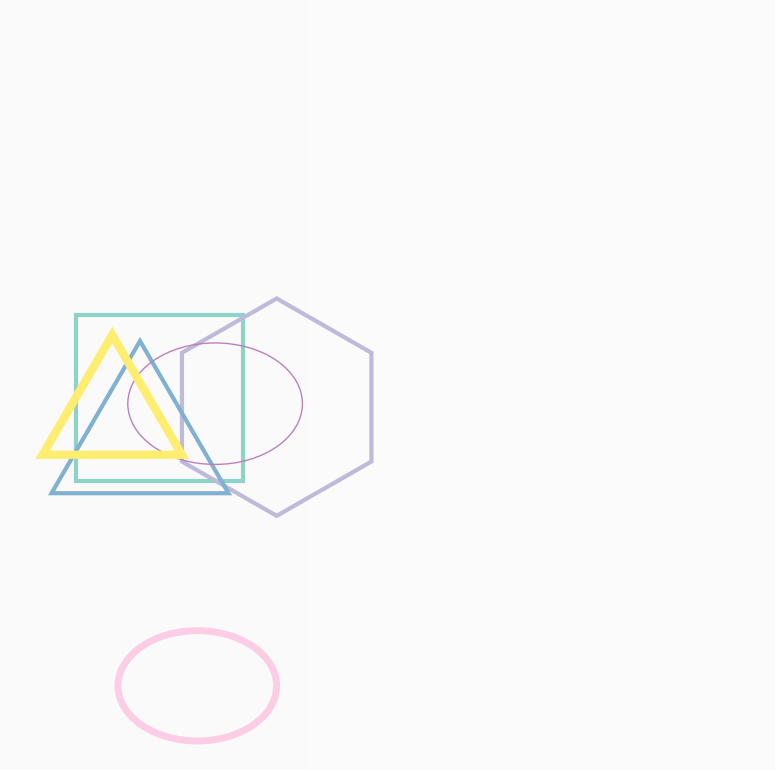[{"shape": "square", "thickness": 1.5, "radius": 0.54, "center": [0.206, 0.484]}, {"shape": "hexagon", "thickness": 1.5, "radius": 0.71, "center": [0.357, 0.471]}, {"shape": "triangle", "thickness": 1.5, "radius": 0.66, "center": [0.181, 0.425]}, {"shape": "oval", "thickness": 2.5, "radius": 0.51, "center": [0.255, 0.109]}, {"shape": "oval", "thickness": 0.5, "radius": 0.56, "center": [0.278, 0.476]}, {"shape": "triangle", "thickness": 3, "radius": 0.52, "center": [0.145, 0.461]}]